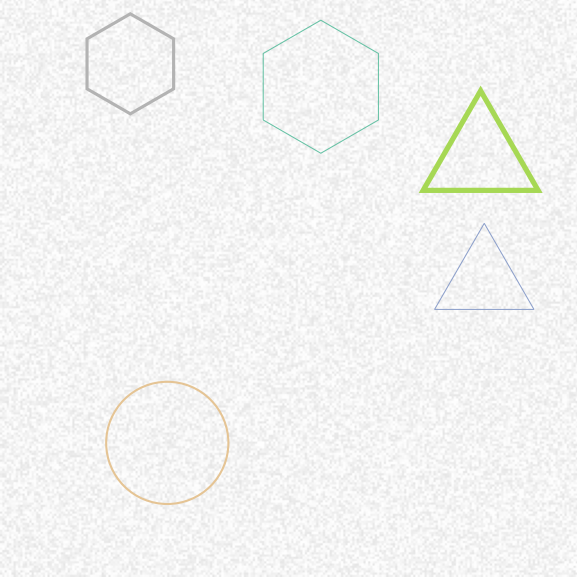[{"shape": "hexagon", "thickness": 0.5, "radius": 0.58, "center": [0.556, 0.849]}, {"shape": "triangle", "thickness": 0.5, "radius": 0.5, "center": [0.839, 0.513]}, {"shape": "triangle", "thickness": 2.5, "radius": 0.57, "center": [0.832, 0.727]}, {"shape": "circle", "thickness": 1, "radius": 0.53, "center": [0.29, 0.232]}, {"shape": "hexagon", "thickness": 1.5, "radius": 0.43, "center": [0.226, 0.889]}]